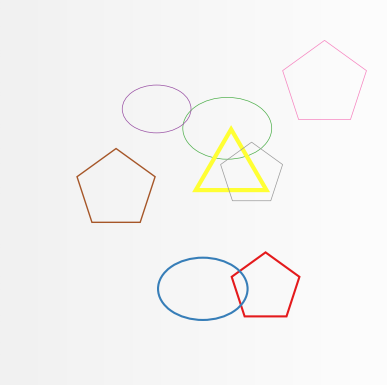[{"shape": "pentagon", "thickness": 1.5, "radius": 0.46, "center": [0.685, 0.253]}, {"shape": "oval", "thickness": 1.5, "radius": 0.58, "center": [0.523, 0.25]}, {"shape": "oval", "thickness": 0.5, "radius": 0.57, "center": [0.586, 0.667]}, {"shape": "oval", "thickness": 0.5, "radius": 0.44, "center": [0.404, 0.717]}, {"shape": "triangle", "thickness": 3, "radius": 0.53, "center": [0.596, 0.559]}, {"shape": "pentagon", "thickness": 1, "radius": 0.53, "center": [0.3, 0.508]}, {"shape": "pentagon", "thickness": 0.5, "radius": 0.57, "center": [0.838, 0.781]}, {"shape": "pentagon", "thickness": 0.5, "radius": 0.42, "center": [0.649, 0.547]}]